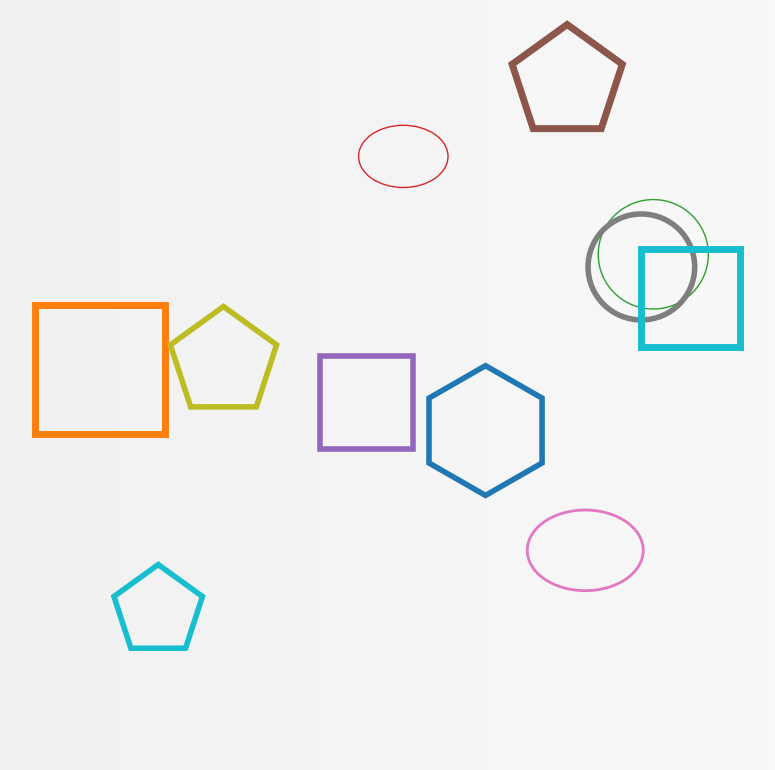[{"shape": "hexagon", "thickness": 2, "radius": 0.42, "center": [0.626, 0.441]}, {"shape": "square", "thickness": 2.5, "radius": 0.42, "center": [0.129, 0.52]}, {"shape": "circle", "thickness": 0.5, "radius": 0.36, "center": [0.843, 0.67]}, {"shape": "oval", "thickness": 0.5, "radius": 0.29, "center": [0.52, 0.797]}, {"shape": "square", "thickness": 2, "radius": 0.3, "center": [0.473, 0.477]}, {"shape": "pentagon", "thickness": 2.5, "radius": 0.37, "center": [0.732, 0.893]}, {"shape": "oval", "thickness": 1, "radius": 0.37, "center": [0.755, 0.285]}, {"shape": "circle", "thickness": 2, "radius": 0.34, "center": [0.828, 0.653]}, {"shape": "pentagon", "thickness": 2, "radius": 0.36, "center": [0.288, 0.53]}, {"shape": "pentagon", "thickness": 2, "radius": 0.3, "center": [0.204, 0.207]}, {"shape": "square", "thickness": 2.5, "radius": 0.32, "center": [0.891, 0.613]}]